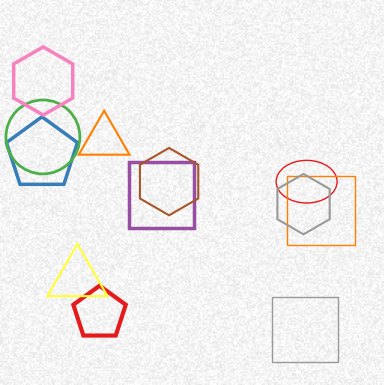[{"shape": "oval", "thickness": 1, "radius": 0.4, "center": [0.796, 0.528]}, {"shape": "pentagon", "thickness": 3, "radius": 0.36, "center": [0.259, 0.186]}, {"shape": "pentagon", "thickness": 2.5, "radius": 0.48, "center": [0.109, 0.6]}, {"shape": "circle", "thickness": 2, "radius": 0.48, "center": [0.111, 0.644]}, {"shape": "square", "thickness": 2.5, "radius": 0.43, "center": [0.419, 0.494]}, {"shape": "square", "thickness": 1, "radius": 0.45, "center": [0.833, 0.454]}, {"shape": "triangle", "thickness": 1.5, "radius": 0.38, "center": [0.27, 0.636]}, {"shape": "triangle", "thickness": 1.5, "radius": 0.45, "center": [0.201, 0.276]}, {"shape": "hexagon", "thickness": 1.5, "radius": 0.44, "center": [0.439, 0.528]}, {"shape": "hexagon", "thickness": 2.5, "radius": 0.44, "center": [0.112, 0.79]}, {"shape": "hexagon", "thickness": 1.5, "radius": 0.39, "center": [0.788, 0.47]}, {"shape": "square", "thickness": 1, "radius": 0.42, "center": [0.792, 0.145]}]